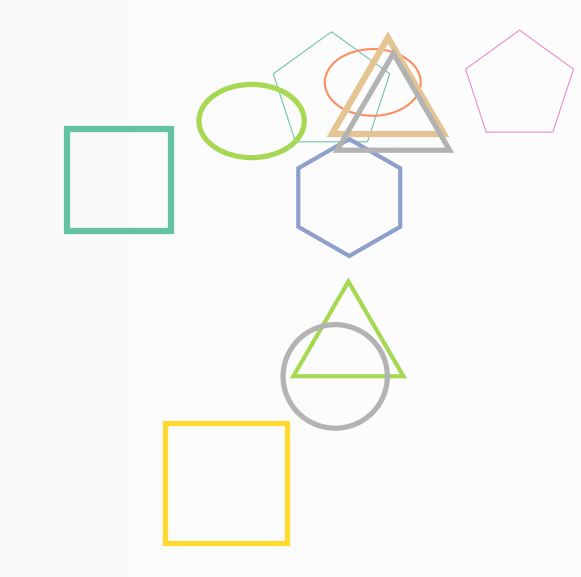[{"shape": "square", "thickness": 3, "radius": 0.45, "center": [0.205, 0.687]}, {"shape": "pentagon", "thickness": 0.5, "radius": 0.53, "center": [0.57, 0.839]}, {"shape": "oval", "thickness": 1, "radius": 0.41, "center": [0.641, 0.856]}, {"shape": "hexagon", "thickness": 2, "radius": 0.51, "center": [0.601, 0.657]}, {"shape": "pentagon", "thickness": 0.5, "radius": 0.49, "center": [0.894, 0.849]}, {"shape": "triangle", "thickness": 2, "radius": 0.55, "center": [0.599, 0.402]}, {"shape": "oval", "thickness": 2.5, "radius": 0.45, "center": [0.433, 0.79]}, {"shape": "square", "thickness": 2.5, "radius": 0.52, "center": [0.389, 0.163]}, {"shape": "triangle", "thickness": 3, "radius": 0.56, "center": [0.667, 0.823]}, {"shape": "circle", "thickness": 2.5, "radius": 0.45, "center": [0.577, 0.347]}, {"shape": "triangle", "thickness": 2.5, "radius": 0.56, "center": [0.677, 0.795]}]